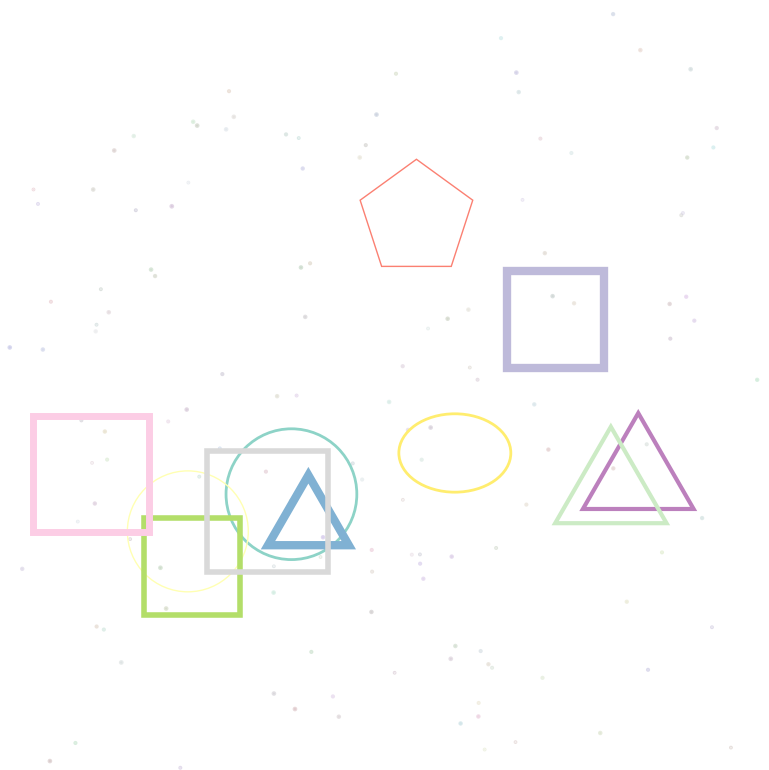[{"shape": "circle", "thickness": 1, "radius": 0.42, "center": [0.378, 0.358]}, {"shape": "circle", "thickness": 0.5, "radius": 0.39, "center": [0.244, 0.31]}, {"shape": "square", "thickness": 3, "radius": 0.32, "center": [0.721, 0.585]}, {"shape": "pentagon", "thickness": 0.5, "radius": 0.38, "center": [0.541, 0.716]}, {"shape": "triangle", "thickness": 3, "radius": 0.3, "center": [0.4, 0.322]}, {"shape": "square", "thickness": 2, "radius": 0.31, "center": [0.249, 0.264]}, {"shape": "square", "thickness": 2.5, "radius": 0.37, "center": [0.118, 0.385]}, {"shape": "square", "thickness": 2, "radius": 0.39, "center": [0.348, 0.336]}, {"shape": "triangle", "thickness": 1.5, "radius": 0.42, "center": [0.829, 0.38]}, {"shape": "triangle", "thickness": 1.5, "radius": 0.42, "center": [0.793, 0.362]}, {"shape": "oval", "thickness": 1, "radius": 0.36, "center": [0.591, 0.412]}]